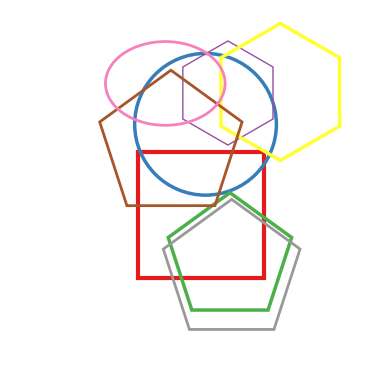[{"shape": "square", "thickness": 3, "radius": 0.82, "center": [0.522, 0.441]}, {"shape": "circle", "thickness": 2.5, "radius": 0.92, "center": [0.534, 0.677]}, {"shape": "pentagon", "thickness": 2.5, "radius": 0.84, "center": [0.597, 0.331]}, {"shape": "hexagon", "thickness": 1, "radius": 0.68, "center": [0.592, 0.758]}, {"shape": "hexagon", "thickness": 2.5, "radius": 0.89, "center": [0.728, 0.761]}, {"shape": "pentagon", "thickness": 2, "radius": 0.97, "center": [0.444, 0.623]}, {"shape": "oval", "thickness": 2, "radius": 0.78, "center": [0.429, 0.783]}, {"shape": "pentagon", "thickness": 2, "radius": 0.93, "center": [0.602, 0.295]}]